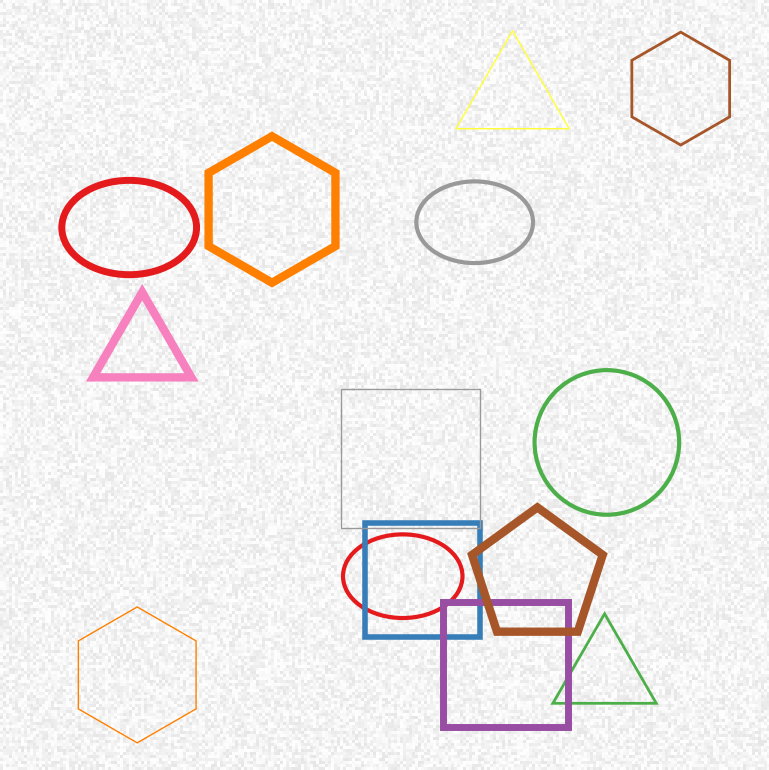[{"shape": "oval", "thickness": 1.5, "radius": 0.39, "center": [0.523, 0.252]}, {"shape": "oval", "thickness": 2.5, "radius": 0.44, "center": [0.168, 0.705]}, {"shape": "square", "thickness": 2, "radius": 0.37, "center": [0.549, 0.247]}, {"shape": "circle", "thickness": 1.5, "radius": 0.47, "center": [0.788, 0.425]}, {"shape": "triangle", "thickness": 1, "radius": 0.39, "center": [0.785, 0.125]}, {"shape": "square", "thickness": 2.5, "radius": 0.41, "center": [0.656, 0.137]}, {"shape": "hexagon", "thickness": 3, "radius": 0.48, "center": [0.353, 0.728]}, {"shape": "hexagon", "thickness": 0.5, "radius": 0.44, "center": [0.178, 0.124]}, {"shape": "triangle", "thickness": 0.5, "radius": 0.42, "center": [0.666, 0.875]}, {"shape": "hexagon", "thickness": 1, "radius": 0.37, "center": [0.884, 0.885]}, {"shape": "pentagon", "thickness": 3, "radius": 0.45, "center": [0.698, 0.252]}, {"shape": "triangle", "thickness": 3, "radius": 0.37, "center": [0.185, 0.547]}, {"shape": "square", "thickness": 0.5, "radius": 0.45, "center": [0.534, 0.404]}, {"shape": "oval", "thickness": 1.5, "radius": 0.38, "center": [0.616, 0.711]}]